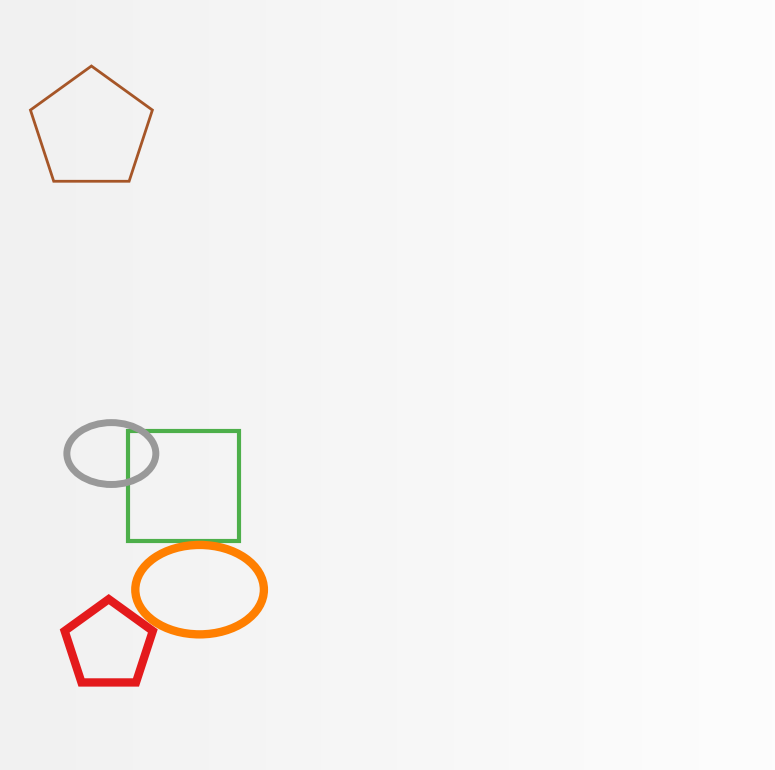[{"shape": "pentagon", "thickness": 3, "radius": 0.3, "center": [0.14, 0.162]}, {"shape": "square", "thickness": 1.5, "radius": 0.36, "center": [0.236, 0.369]}, {"shape": "oval", "thickness": 3, "radius": 0.41, "center": [0.258, 0.234]}, {"shape": "pentagon", "thickness": 1, "radius": 0.41, "center": [0.118, 0.832]}, {"shape": "oval", "thickness": 2.5, "radius": 0.29, "center": [0.144, 0.411]}]